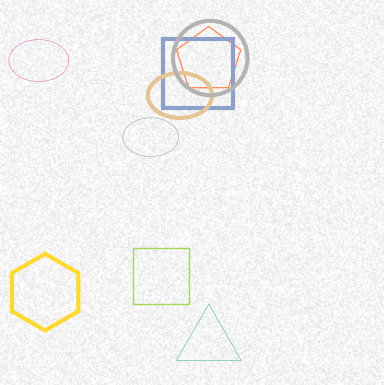[{"shape": "triangle", "thickness": 0.5, "radius": 0.49, "center": [0.542, 0.113]}, {"shape": "pentagon", "thickness": 1, "radius": 0.44, "center": [0.542, 0.843]}, {"shape": "square", "thickness": 3, "radius": 0.45, "center": [0.514, 0.809]}, {"shape": "oval", "thickness": 0.5, "radius": 0.39, "center": [0.101, 0.843]}, {"shape": "square", "thickness": 1, "radius": 0.36, "center": [0.418, 0.283]}, {"shape": "hexagon", "thickness": 3, "radius": 0.5, "center": [0.117, 0.241]}, {"shape": "oval", "thickness": 3, "radius": 0.42, "center": [0.467, 0.752]}, {"shape": "circle", "thickness": 3, "radius": 0.48, "center": [0.546, 0.849]}, {"shape": "oval", "thickness": 0.5, "radius": 0.36, "center": [0.392, 0.644]}]